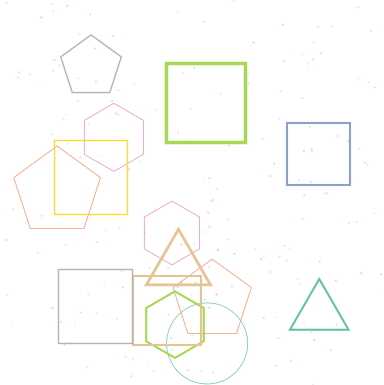[{"shape": "triangle", "thickness": 1.5, "radius": 0.44, "center": [0.829, 0.187]}, {"shape": "circle", "thickness": 0.5, "radius": 0.53, "center": [0.538, 0.108]}, {"shape": "pentagon", "thickness": 0.5, "radius": 0.59, "center": [0.148, 0.502]}, {"shape": "pentagon", "thickness": 0.5, "radius": 0.54, "center": [0.551, 0.22]}, {"shape": "square", "thickness": 1.5, "radius": 0.41, "center": [0.828, 0.6]}, {"shape": "hexagon", "thickness": 0.5, "radius": 0.44, "center": [0.296, 0.643]}, {"shape": "hexagon", "thickness": 0.5, "radius": 0.41, "center": [0.447, 0.395]}, {"shape": "hexagon", "thickness": 1.5, "radius": 0.43, "center": [0.455, 0.157]}, {"shape": "square", "thickness": 2.5, "radius": 0.51, "center": [0.533, 0.734]}, {"shape": "square", "thickness": 1, "radius": 0.48, "center": [0.235, 0.541]}, {"shape": "square", "thickness": 1.5, "radius": 0.44, "center": [0.434, 0.193]}, {"shape": "triangle", "thickness": 2, "radius": 0.48, "center": [0.463, 0.308]}, {"shape": "pentagon", "thickness": 1, "radius": 0.41, "center": [0.236, 0.827]}, {"shape": "square", "thickness": 1, "radius": 0.48, "center": [0.247, 0.205]}]